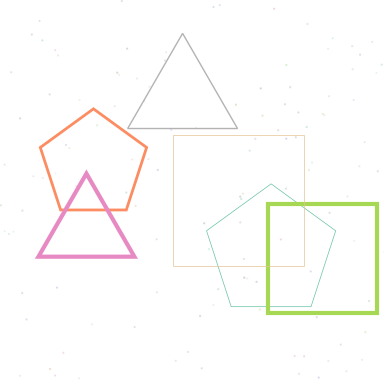[{"shape": "pentagon", "thickness": 0.5, "radius": 0.88, "center": [0.704, 0.346]}, {"shape": "pentagon", "thickness": 2, "radius": 0.73, "center": [0.243, 0.572]}, {"shape": "triangle", "thickness": 3, "radius": 0.72, "center": [0.224, 0.405]}, {"shape": "square", "thickness": 3, "radius": 0.71, "center": [0.838, 0.329]}, {"shape": "square", "thickness": 0.5, "radius": 0.85, "center": [0.619, 0.479]}, {"shape": "triangle", "thickness": 1, "radius": 0.82, "center": [0.474, 0.749]}]